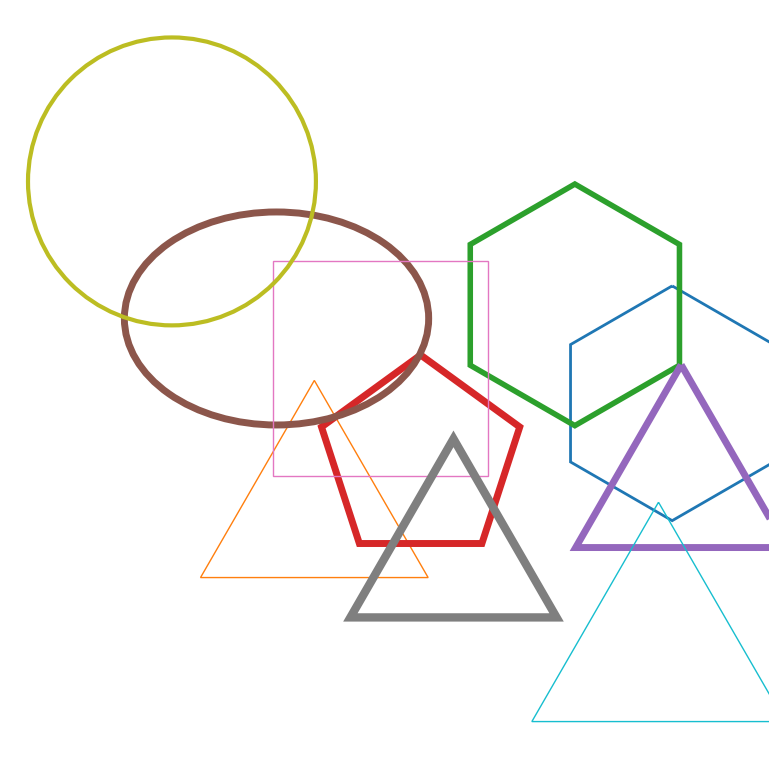[{"shape": "hexagon", "thickness": 1, "radius": 0.76, "center": [0.873, 0.476]}, {"shape": "triangle", "thickness": 0.5, "radius": 0.85, "center": [0.408, 0.335]}, {"shape": "hexagon", "thickness": 2, "radius": 0.78, "center": [0.747, 0.604]}, {"shape": "pentagon", "thickness": 2.5, "radius": 0.68, "center": [0.546, 0.404]}, {"shape": "triangle", "thickness": 2.5, "radius": 0.79, "center": [0.885, 0.368]}, {"shape": "oval", "thickness": 2.5, "radius": 0.99, "center": [0.359, 0.586]}, {"shape": "square", "thickness": 0.5, "radius": 0.7, "center": [0.494, 0.522]}, {"shape": "triangle", "thickness": 3, "radius": 0.77, "center": [0.589, 0.275]}, {"shape": "circle", "thickness": 1.5, "radius": 0.93, "center": [0.223, 0.764]}, {"shape": "triangle", "thickness": 0.5, "radius": 0.95, "center": [0.855, 0.158]}]